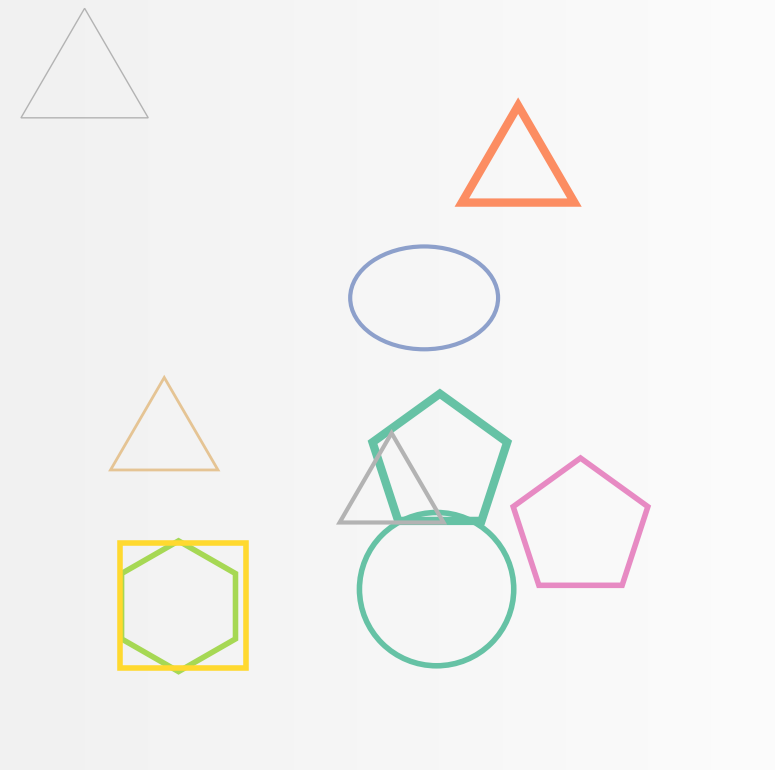[{"shape": "pentagon", "thickness": 3, "radius": 0.46, "center": [0.568, 0.397]}, {"shape": "circle", "thickness": 2, "radius": 0.5, "center": [0.563, 0.235]}, {"shape": "triangle", "thickness": 3, "radius": 0.42, "center": [0.669, 0.779]}, {"shape": "oval", "thickness": 1.5, "radius": 0.48, "center": [0.547, 0.613]}, {"shape": "pentagon", "thickness": 2, "radius": 0.46, "center": [0.749, 0.314]}, {"shape": "hexagon", "thickness": 2, "radius": 0.42, "center": [0.23, 0.213]}, {"shape": "square", "thickness": 2, "radius": 0.41, "center": [0.236, 0.214]}, {"shape": "triangle", "thickness": 1, "radius": 0.4, "center": [0.212, 0.43]}, {"shape": "triangle", "thickness": 1.5, "radius": 0.39, "center": [0.505, 0.36]}, {"shape": "triangle", "thickness": 0.5, "radius": 0.47, "center": [0.109, 0.894]}]